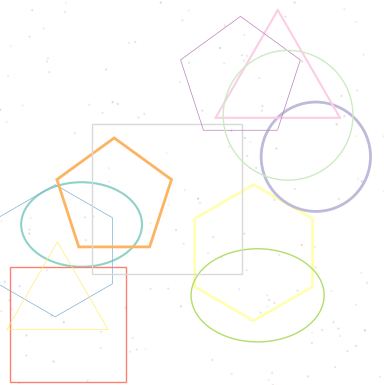[{"shape": "oval", "thickness": 1.5, "radius": 0.78, "center": [0.212, 0.417]}, {"shape": "hexagon", "thickness": 2, "radius": 0.88, "center": [0.659, 0.344]}, {"shape": "circle", "thickness": 2, "radius": 0.71, "center": [0.82, 0.593]}, {"shape": "square", "thickness": 1, "radius": 0.75, "center": [0.176, 0.157]}, {"shape": "hexagon", "thickness": 0.5, "radius": 0.86, "center": [0.143, 0.349]}, {"shape": "pentagon", "thickness": 2, "radius": 0.78, "center": [0.297, 0.485]}, {"shape": "oval", "thickness": 1, "radius": 0.86, "center": [0.669, 0.233]}, {"shape": "triangle", "thickness": 1.5, "radius": 0.93, "center": [0.722, 0.787]}, {"shape": "square", "thickness": 1, "radius": 0.98, "center": [0.434, 0.483]}, {"shape": "pentagon", "thickness": 0.5, "radius": 0.82, "center": [0.625, 0.794]}, {"shape": "circle", "thickness": 1, "radius": 0.84, "center": [0.748, 0.7]}, {"shape": "triangle", "thickness": 0.5, "radius": 0.76, "center": [0.149, 0.22]}]